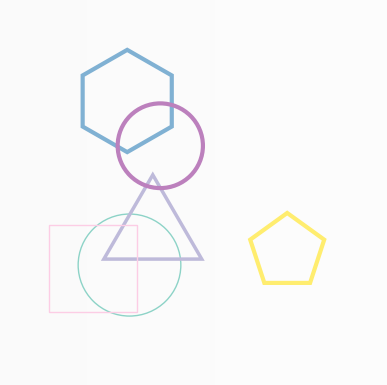[{"shape": "circle", "thickness": 1, "radius": 0.66, "center": [0.334, 0.312]}, {"shape": "triangle", "thickness": 2.5, "radius": 0.73, "center": [0.394, 0.4]}, {"shape": "hexagon", "thickness": 3, "radius": 0.66, "center": [0.328, 0.738]}, {"shape": "square", "thickness": 1, "radius": 0.57, "center": [0.24, 0.303]}, {"shape": "circle", "thickness": 3, "radius": 0.55, "center": [0.414, 0.621]}, {"shape": "pentagon", "thickness": 3, "radius": 0.5, "center": [0.741, 0.346]}]